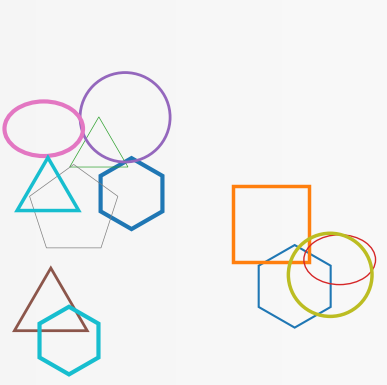[{"shape": "hexagon", "thickness": 1.5, "radius": 0.54, "center": [0.76, 0.256]}, {"shape": "hexagon", "thickness": 3, "radius": 0.46, "center": [0.339, 0.497]}, {"shape": "square", "thickness": 2.5, "radius": 0.49, "center": [0.698, 0.419]}, {"shape": "triangle", "thickness": 0.5, "radius": 0.43, "center": [0.255, 0.61]}, {"shape": "oval", "thickness": 1, "radius": 0.46, "center": [0.877, 0.325]}, {"shape": "circle", "thickness": 2, "radius": 0.58, "center": [0.323, 0.695]}, {"shape": "triangle", "thickness": 2, "radius": 0.54, "center": [0.131, 0.195]}, {"shape": "oval", "thickness": 3, "radius": 0.51, "center": [0.113, 0.666]}, {"shape": "pentagon", "thickness": 0.5, "radius": 0.6, "center": [0.19, 0.453]}, {"shape": "circle", "thickness": 2.5, "radius": 0.54, "center": [0.852, 0.286]}, {"shape": "triangle", "thickness": 2.5, "radius": 0.46, "center": [0.124, 0.499]}, {"shape": "hexagon", "thickness": 3, "radius": 0.44, "center": [0.178, 0.115]}]